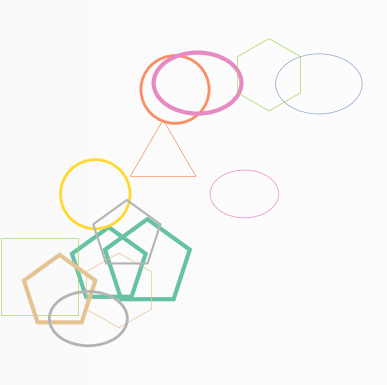[{"shape": "pentagon", "thickness": 3, "radius": 0.5, "center": [0.281, 0.31]}, {"shape": "pentagon", "thickness": 3, "radius": 0.58, "center": [0.38, 0.316]}, {"shape": "triangle", "thickness": 0.5, "radius": 0.49, "center": [0.421, 0.591]}, {"shape": "circle", "thickness": 2, "radius": 0.44, "center": [0.452, 0.768]}, {"shape": "oval", "thickness": 0.5, "radius": 0.56, "center": [0.823, 0.782]}, {"shape": "oval", "thickness": 0.5, "radius": 0.44, "center": [0.631, 0.496]}, {"shape": "oval", "thickness": 3, "radius": 0.57, "center": [0.51, 0.784]}, {"shape": "hexagon", "thickness": 0.5, "radius": 0.47, "center": [0.694, 0.806]}, {"shape": "square", "thickness": 0.5, "radius": 0.5, "center": [0.103, 0.282]}, {"shape": "circle", "thickness": 2, "radius": 0.45, "center": [0.246, 0.496]}, {"shape": "hexagon", "thickness": 0.5, "radius": 0.49, "center": [0.307, 0.246]}, {"shape": "pentagon", "thickness": 3, "radius": 0.48, "center": [0.154, 0.241]}, {"shape": "oval", "thickness": 2, "radius": 0.5, "center": [0.228, 0.172]}, {"shape": "pentagon", "thickness": 1.5, "radius": 0.46, "center": [0.327, 0.389]}]